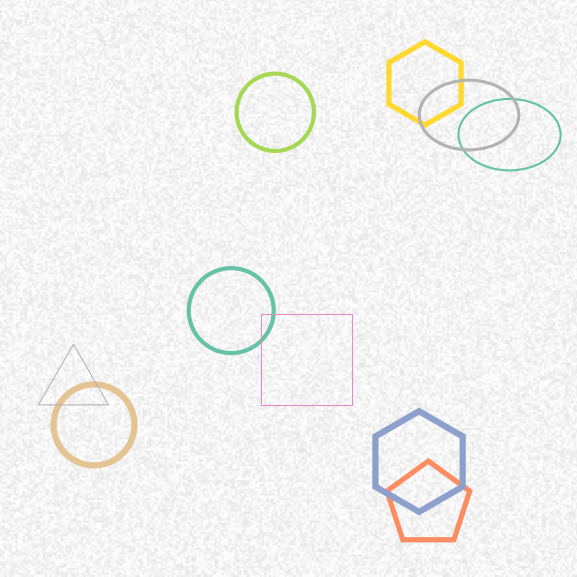[{"shape": "circle", "thickness": 2, "radius": 0.37, "center": [0.4, 0.461]}, {"shape": "oval", "thickness": 1, "radius": 0.44, "center": [0.882, 0.766]}, {"shape": "pentagon", "thickness": 2.5, "radius": 0.38, "center": [0.742, 0.125]}, {"shape": "hexagon", "thickness": 3, "radius": 0.44, "center": [0.726, 0.2]}, {"shape": "square", "thickness": 0.5, "radius": 0.4, "center": [0.531, 0.376]}, {"shape": "circle", "thickness": 2, "radius": 0.33, "center": [0.477, 0.805]}, {"shape": "hexagon", "thickness": 2.5, "radius": 0.36, "center": [0.736, 0.855]}, {"shape": "circle", "thickness": 3, "radius": 0.35, "center": [0.163, 0.263]}, {"shape": "triangle", "thickness": 0.5, "radius": 0.35, "center": [0.127, 0.333]}, {"shape": "oval", "thickness": 1.5, "radius": 0.43, "center": [0.812, 0.8]}]